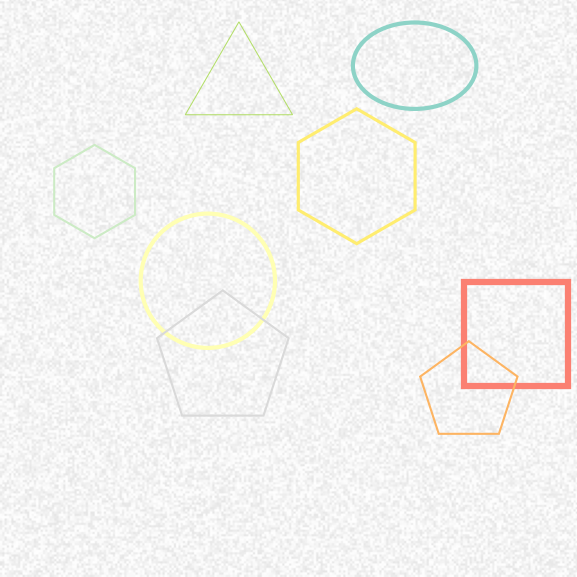[{"shape": "oval", "thickness": 2, "radius": 0.53, "center": [0.718, 0.885]}, {"shape": "circle", "thickness": 2, "radius": 0.58, "center": [0.36, 0.513]}, {"shape": "square", "thickness": 3, "radius": 0.45, "center": [0.894, 0.421]}, {"shape": "pentagon", "thickness": 1, "radius": 0.44, "center": [0.812, 0.32]}, {"shape": "triangle", "thickness": 0.5, "radius": 0.54, "center": [0.414, 0.854]}, {"shape": "pentagon", "thickness": 1, "radius": 0.6, "center": [0.386, 0.376]}, {"shape": "hexagon", "thickness": 1, "radius": 0.4, "center": [0.164, 0.667]}, {"shape": "hexagon", "thickness": 1.5, "radius": 0.58, "center": [0.618, 0.694]}]